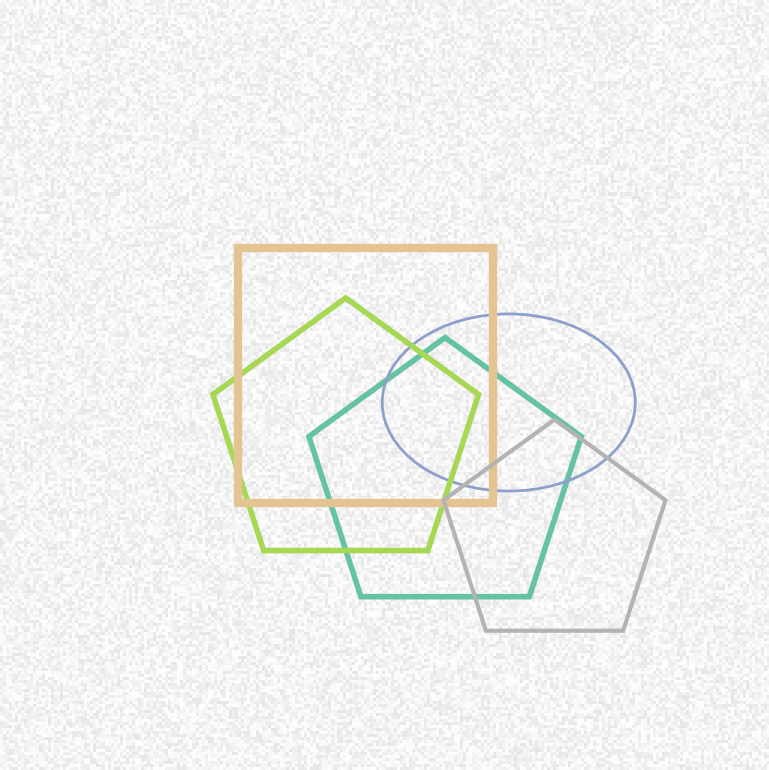[{"shape": "pentagon", "thickness": 2, "radius": 0.93, "center": [0.578, 0.376]}, {"shape": "oval", "thickness": 1, "radius": 0.82, "center": [0.661, 0.477]}, {"shape": "pentagon", "thickness": 2, "radius": 0.91, "center": [0.449, 0.432]}, {"shape": "square", "thickness": 3, "radius": 0.83, "center": [0.474, 0.512]}, {"shape": "pentagon", "thickness": 1.5, "radius": 0.76, "center": [0.72, 0.304]}]